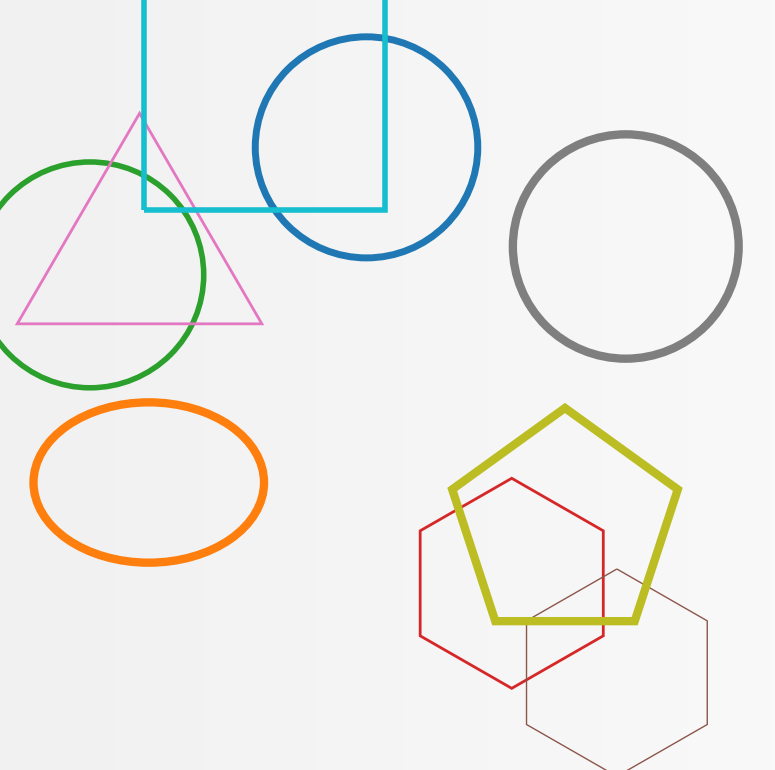[{"shape": "circle", "thickness": 2.5, "radius": 0.72, "center": [0.473, 0.809]}, {"shape": "oval", "thickness": 3, "radius": 0.74, "center": [0.192, 0.373]}, {"shape": "circle", "thickness": 2, "radius": 0.73, "center": [0.116, 0.643]}, {"shape": "hexagon", "thickness": 1, "radius": 0.68, "center": [0.66, 0.242]}, {"shape": "hexagon", "thickness": 0.5, "radius": 0.67, "center": [0.796, 0.126]}, {"shape": "triangle", "thickness": 1, "radius": 0.91, "center": [0.18, 0.671]}, {"shape": "circle", "thickness": 3, "radius": 0.73, "center": [0.807, 0.68]}, {"shape": "pentagon", "thickness": 3, "radius": 0.77, "center": [0.729, 0.317]}, {"shape": "square", "thickness": 2, "radius": 0.77, "center": [0.341, 0.882]}]